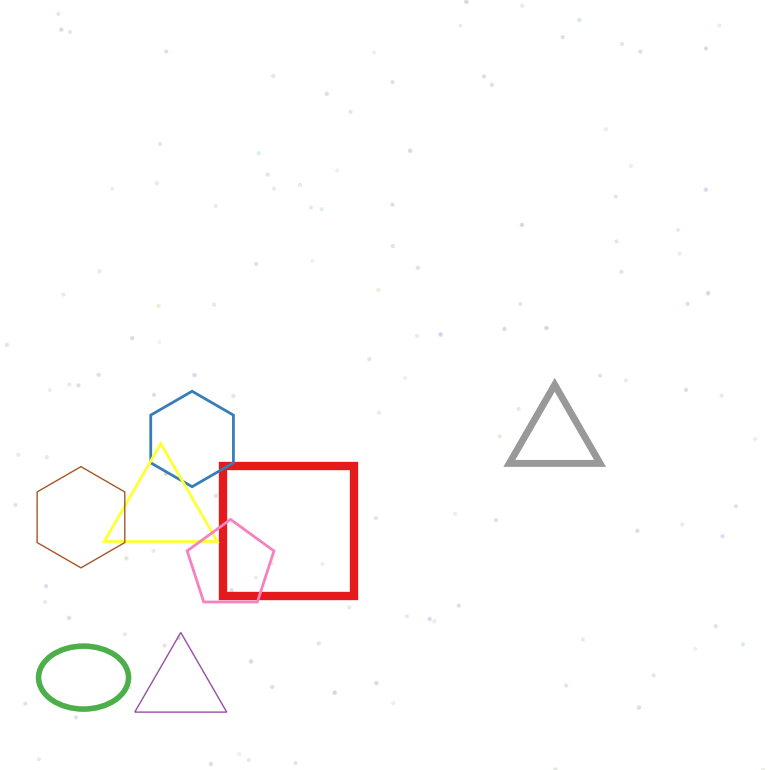[{"shape": "square", "thickness": 3, "radius": 0.42, "center": [0.375, 0.31]}, {"shape": "hexagon", "thickness": 1, "radius": 0.31, "center": [0.249, 0.43]}, {"shape": "oval", "thickness": 2, "radius": 0.29, "center": [0.109, 0.12]}, {"shape": "triangle", "thickness": 0.5, "radius": 0.34, "center": [0.235, 0.11]}, {"shape": "triangle", "thickness": 1, "radius": 0.42, "center": [0.209, 0.339]}, {"shape": "hexagon", "thickness": 0.5, "radius": 0.33, "center": [0.105, 0.328]}, {"shape": "pentagon", "thickness": 1, "radius": 0.3, "center": [0.299, 0.266]}, {"shape": "triangle", "thickness": 2.5, "radius": 0.34, "center": [0.72, 0.432]}]